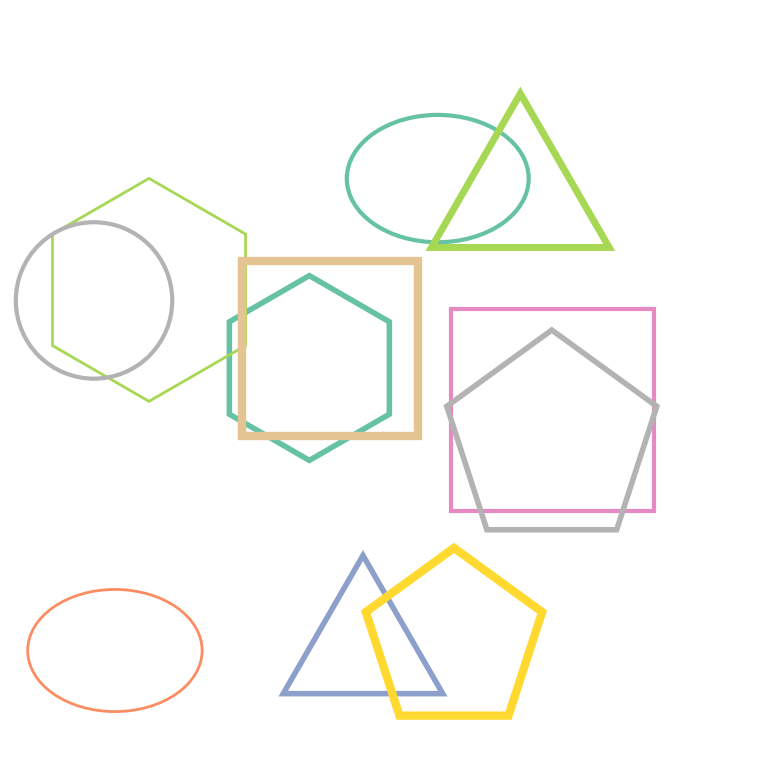[{"shape": "oval", "thickness": 1.5, "radius": 0.59, "center": [0.568, 0.768]}, {"shape": "hexagon", "thickness": 2, "radius": 0.6, "center": [0.402, 0.522]}, {"shape": "oval", "thickness": 1, "radius": 0.57, "center": [0.149, 0.155]}, {"shape": "triangle", "thickness": 2, "radius": 0.6, "center": [0.471, 0.159]}, {"shape": "square", "thickness": 1.5, "radius": 0.66, "center": [0.718, 0.467]}, {"shape": "hexagon", "thickness": 1, "radius": 0.72, "center": [0.194, 0.624]}, {"shape": "triangle", "thickness": 2.5, "radius": 0.67, "center": [0.676, 0.745]}, {"shape": "pentagon", "thickness": 3, "radius": 0.6, "center": [0.59, 0.168]}, {"shape": "square", "thickness": 3, "radius": 0.57, "center": [0.428, 0.548]}, {"shape": "circle", "thickness": 1.5, "radius": 0.51, "center": [0.122, 0.61]}, {"shape": "pentagon", "thickness": 2, "radius": 0.72, "center": [0.717, 0.428]}]